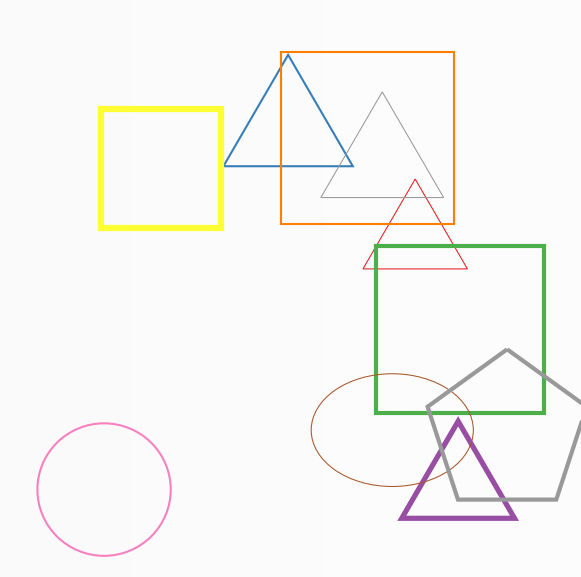[{"shape": "triangle", "thickness": 0.5, "radius": 0.52, "center": [0.714, 0.585]}, {"shape": "triangle", "thickness": 1, "radius": 0.64, "center": [0.496, 0.776]}, {"shape": "square", "thickness": 2, "radius": 0.72, "center": [0.792, 0.429]}, {"shape": "triangle", "thickness": 2.5, "radius": 0.56, "center": [0.788, 0.158]}, {"shape": "square", "thickness": 1, "radius": 0.74, "center": [0.632, 0.761]}, {"shape": "square", "thickness": 3, "radius": 0.51, "center": [0.277, 0.707]}, {"shape": "oval", "thickness": 0.5, "radius": 0.7, "center": [0.675, 0.254]}, {"shape": "circle", "thickness": 1, "radius": 0.57, "center": [0.179, 0.151]}, {"shape": "triangle", "thickness": 0.5, "radius": 0.61, "center": [0.658, 0.718]}, {"shape": "pentagon", "thickness": 2, "radius": 0.72, "center": [0.872, 0.25]}]